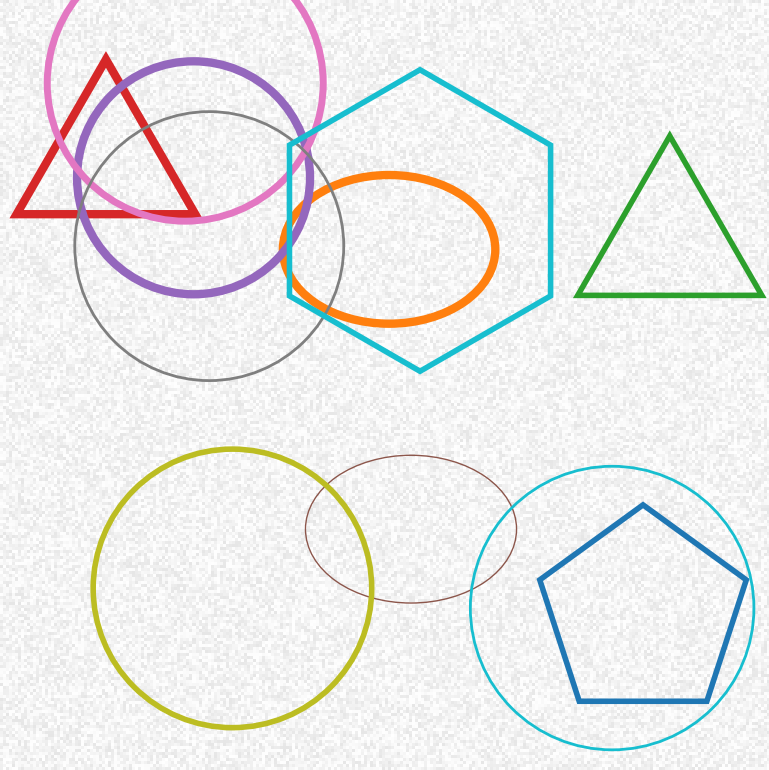[{"shape": "pentagon", "thickness": 2, "radius": 0.7, "center": [0.835, 0.203]}, {"shape": "oval", "thickness": 3, "radius": 0.69, "center": [0.505, 0.676]}, {"shape": "triangle", "thickness": 2, "radius": 0.69, "center": [0.87, 0.685]}, {"shape": "triangle", "thickness": 3, "radius": 0.67, "center": [0.138, 0.789]}, {"shape": "circle", "thickness": 3, "radius": 0.76, "center": [0.251, 0.769]}, {"shape": "oval", "thickness": 0.5, "radius": 0.69, "center": [0.534, 0.313]}, {"shape": "circle", "thickness": 2.5, "radius": 0.9, "center": [0.241, 0.892]}, {"shape": "circle", "thickness": 1, "radius": 0.87, "center": [0.272, 0.68]}, {"shape": "circle", "thickness": 2, "radius": 0.9, "center": [0.302, 0.236]}, {"shape": "circle", "thickness": 1, "radius": 0.92, "center": [0.795, 0.21]}, {"shape": "hexagon", "thickness": 2, "radius": 0.98, "center": [0.545, 0.714]}]